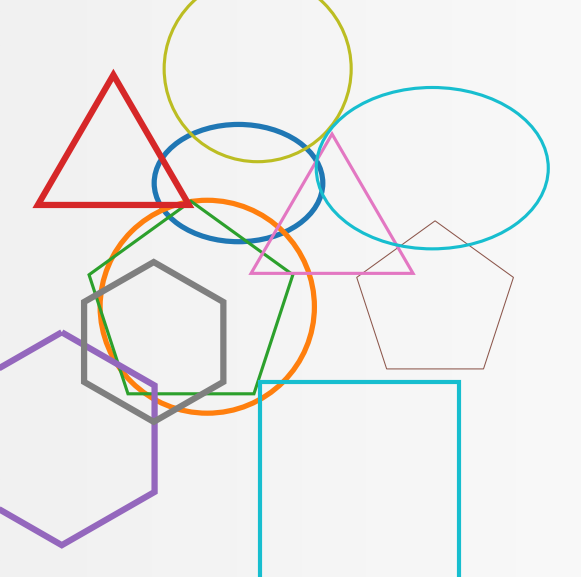[{"shape": "oval", "thickness": 2.5, "radius": 0.73, "center": [0.41, 0.682]}, {"shape": "circle", "thickness": 2.5, "radius": 0.92, "center": [0.357, 0.468]}, {"shape": "pentagon", "thickness": 1.5, "radius": 0.92, "center": [0.329, 0.466]}, {"shape": "triangle", "thickness": 3, "radius": 0.75, "center": [0.195, 0.719]}, {"shape": "hexagon", "thickness": 3, "radius": 0.92, "center": [0.106, 0.239]}, {"shape": "pentagon", "thickness": 0.5, "radius": 0.71, "center": [0.749, 0.475]}, {"shape": "triangle", "thickness": 1.5, "radius": 0.8, "center": [0.571, 0.606]}, {"shape": "hexagon", "thickness": 3, "radius": 0.69, "center": [0.264, 0.407]}, {"shape": "circle", "thickness": 1.5, "radius": 0.8, "center": [0.443, 0.88]}, {"shape": "square", "thickness": 2, "radius": 0.86, "center": [0.618, 0.167]}, {"shape": "oval", "thickness": 1.5, "radius": 1.0, "center": [0.744, 0.708]}]